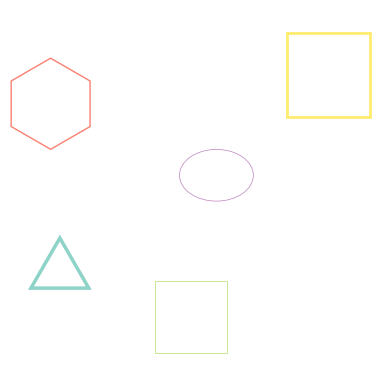[{"shape": "triangle", "thickness": 2.5, "radius": 0.43, "center": [0.155, 0.295]}, {"shape": "hexagon", "thickness": 1, "radius": 0.59, "center": [0.131, 0.731]}, {"shape": "square", "thickness": 0.5, "radius": 0.47, "center": [0.496, 0.177]}, {"shape": "oval", "thickness": 0.5, "radius": 0.48, "center": [0.562, 0.545]}, {"shape": "square", "thickness": 2, "radius": 0.54, "center": [0.853, 0.804]}]